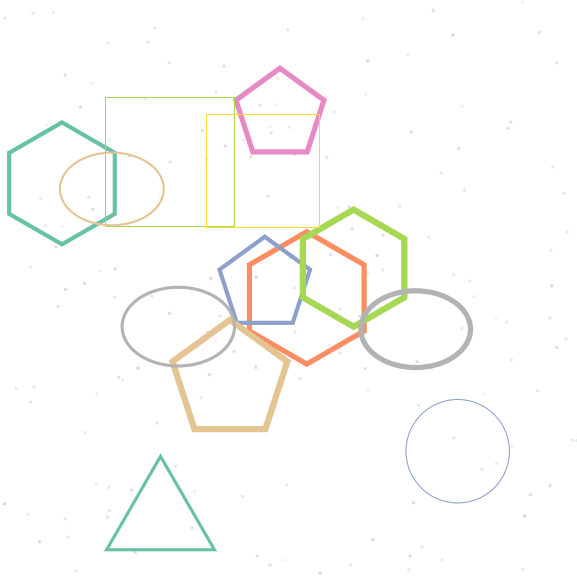[{"shape": "triangle", "thickness": 1.5, "radius": 0.54, "center": [0.278, 0.101]}, {"shape": "hexagon", "thickness": 2, "radius": 0.53, "center": [0.107, 0.682]}, {"shape": "hexagon", "thickness": 2.5, "radius": 0.57, "center": [0.531, 0.483]}, {"shape": "pentagon", "thickness": 2, "radius": 0.41, "center": [0.458, 0.507]}, {"shape": "circle", "thickness": 0.5, "radius": 0.45, "center": [0.793, 0.218]}, {"shape": "pentagon", "thickness": 2.5, "radius": 0.4, "center": [0.485, 0.801]}, {"shape": "hexagon", "thickness": 3, "radius": 0.51, "center": [0.612, 0.535]}, {"shape": "square", "thickness": 0.5, "radius": 0.56, "center": [0.293, 0.72]}, {"shape": "square", "thickness": 0.5, "radius": 0.49, "center": [0.454, 0.703]}, {"shape": "oval", "thickness": 1, "radius": 0.45, "center": [0.194, 0.672]}, {"shape": "pentagon", "thickness": 3, "radius": 0.52, "center": [0.398, 0.341]}, {"shape": "oval", "thickness": 2.5, "radius": 0.47, "center": [0.72, 0.429]}, {"shape": "oval", "thickness": 1.5, "radius": 0.49, "center": [0.309, 0.434]}]